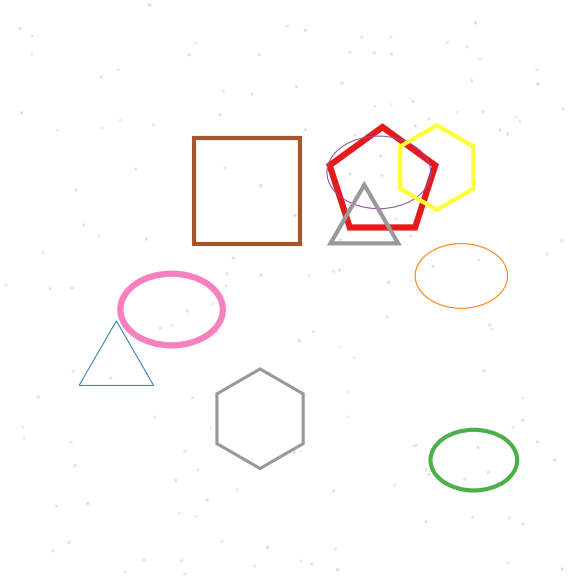[{"shape": "pentagon", "thickness": 3, "radius": 0.48, "center": [0.662, 0.683]}, {"shape": "triangle", "thickness": 0.5, "radius": 0.37, "center": [0.202, 0.369]}, {"shape": "oval", "thickness": 2, "radius": 0.38, "center": [0.82, 0.202]}, {"shape": "oval", "thickness": 0.5, "radius": 0.45, "center": [0.656, 0.701]}, {"shape": "oval", "thickness": 0.5, "radius": 0.4, "center": [0.799, 0.521]}, {"shape": "hexagon", "thickness": 2, "radius": 0.37, "center": [0.756, 0.709]}, {"shape": "square", "thickness": 2, "radius": 0.46, "center": [0.428, 0.668]}, {"shape": "oval", "thickness": 3, "radius": 0.44, "center": [0.297, 0.463]}, {"shape": "triangle", "thickness": 2, "radius": 0.34, "center": [0.631, 0.612]}, {"shape": "hexagon", "thickness": 1.5, "radius": 0.43, "center": [0.45, 0.274]}]